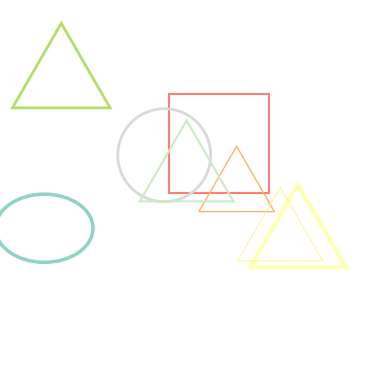[{"shape": "oval", "thickness": 2.5, "radius": 0.63, "center": [0.115, 0.407]}, {"shape": "triangle", "thickness": 3, "radius": 0.72, "center": [0.774, 0.378]}, {"shape": "square", "thickness": 1.5, "radius": 0.65, "center": [0.569, 0.627]}, {"shape": "triangle", "thickness": 1, "radius": 0.57, "center": [0.615, 0.507]}, {"shape": "triangle", "thickness": 2, "radius": 0.73, "center": [0.159, 0.793]}, {"shape": "circle", "thickness": 2, "radius": 0.6, "center": [0.427, 0.597]}, {"shape": "triangle", "thickness": 1.5, "radius": 0.7, "center": [0.485, 0.547]}, {"shape": "triangle", "thickness": 0.5, "radius": 0.64, "center": [0.728, 0.386]}]